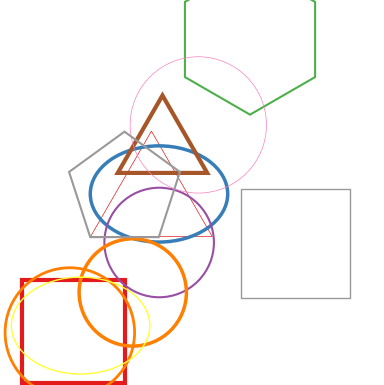[{"shape": "triangle", "thickness": 0.5, "radius": 0.91, "center": [0.393, 0.477]}, {"shape": "square", "thickness": 3, "radius": 0.67, "center": [0.192, 0.139]}, {"shape": "oval", "thickness": 2.5, "radius": 0.89, "center": [0.413, 0.496]}, {"shape": "hexagon", "thickness": 1.5, "radius": 0.98, "center": [0.649, 0.897]}, {"shape": "circle", "thickness": 1.5, "radius": 0.71, "center": [0.413, 0.37]}, {"shape": "circle", "thickness": 2.5, "radius": 0.7, "center": [0.345, 0.24]}, {"shape": "circle", "thickness": 2, "radius": 0.84, "center": [0.181, 0.136]}, {"shape": "oval", "thickness": 1, "radius": 0.9, "center": [0.209, 0.154]}, {"shape": "triangle", "thickness": 3, "radius": 0.67, "center": [0.422, 0.618]}, {"shape": "circle", "thickness": 0.5, "radius": 0.89, "center": [0.515, 0.676]}, {"shape": "square", "thickness": 1, "radius": 0.71, "center": [0.768, 0.368]}, {"shape": "pentagon", "thickness": 1.5, "radius": 0.76, "center": [0.323, 0.507]}]